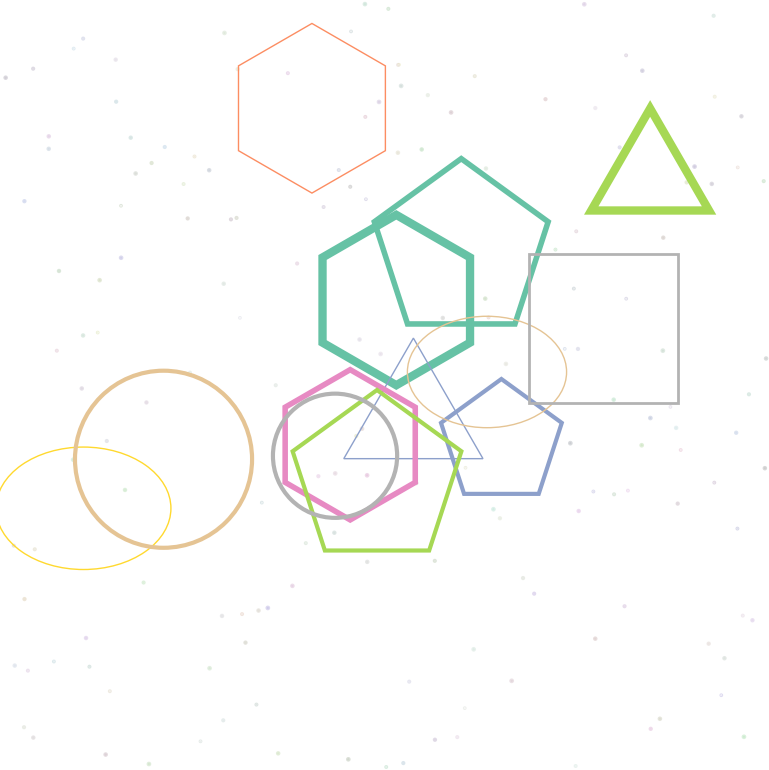[{"shape": "hexagon", "thickness": 3, "radius": 0.55, "center": [0.515, 0.61]}, {"shape": "pentagon", "thickness": 2, "radius": 0.59, "center": [0.599, 0.675]}, {"shape": "hexagon", "thickness": 0.5, "radius": 0.55, "center": [0.405, 0.859]}, {"shape": "triangle", "thickness": 0.5, "radius": 0.52, "center": [0.537, 0.457]}, {"shape": "pentagon", "thickness": 1.5, "radius": 0.41, "center": [0.651, 0.425]}, {"shape": "hexagon", "thickness": 2, "radius": 0.49, "center": [0.455, 0.422]}, {"shape": "triangle", "thickness": 3, "radius": 0.44, "center": [0.844, 0.771]}, {"shape": "pentagon", "thickness": 1.5, "radius": 0.58, "center": [0.49, 0.378]}, {"shape": "oval", "thickness": 0.5, "radius": 0.57, "center": [0.108, 0.34]}, {"shape": "oval", "thickness": 0.5, "radius": 0.52, "center": [0.632, 0.517]}, {"shape": "circle", "thickness": 1.5, "radius": 0.57, "center": [0.212, 0.404]}, {"shape": "circle", "thickness": 1.5, "radius": 0.4, "center": [0.435, 0.408]}, {"shape": "square", "thickness": 1, "radius": 0.48, "center": [0.783, 0.573]}]